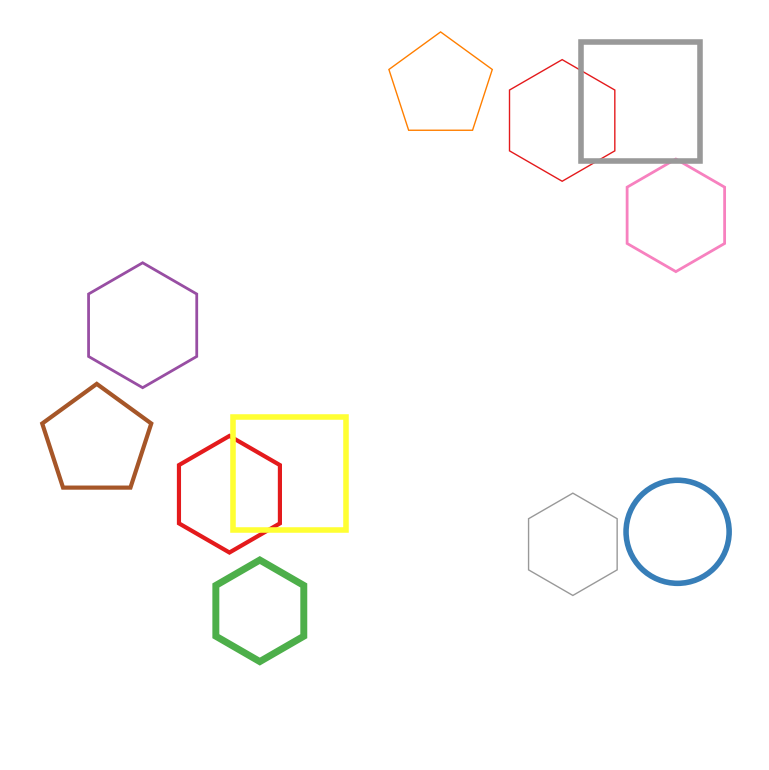[{"shape": "hexagon", "thickness": 0.5, "radius": 0.39, "center": [0.73, 0.844]}, {"shape": "hexagon", "thickness": 1.5, "radius": 0.38, "center": [0.298, 0.358]}, {"shape": "circle", "thickness": 2, "radius": 0.33, "center": [0.88, 0.309]}, {"shape": "hexagon", "thickness": 2.5, "radius": 0.33, "center": [0.337, 0.207]}, {"shape": "hexagon", "thickness": 1, "radius": 0.41, "center": [0.185, 0.578]}, {"shape": "pentagon", "thickness": 0.5, "radius": 0.35, "center": [0.572, 0.888]}, {"shape": "square", "thickness": 2, "radius": 0.37, "center": [0.376, 0.385]}, {"shape": "pentagon", "thickness": 1.5, "radius": 0.37, "center": [0.126, 0.427]}, {"shape": "hexagon", "thickness": 1, "radius": 0.37, "center": [0.878, 0.72]}, {"shape": "hexagon", "thickness": 0.5, "radius": 0.33, "center": [0.744, 0.293]}, {"shape": "square", "thickness": 2, "radius": 0.39, "center": [0.832, 0.868]}]